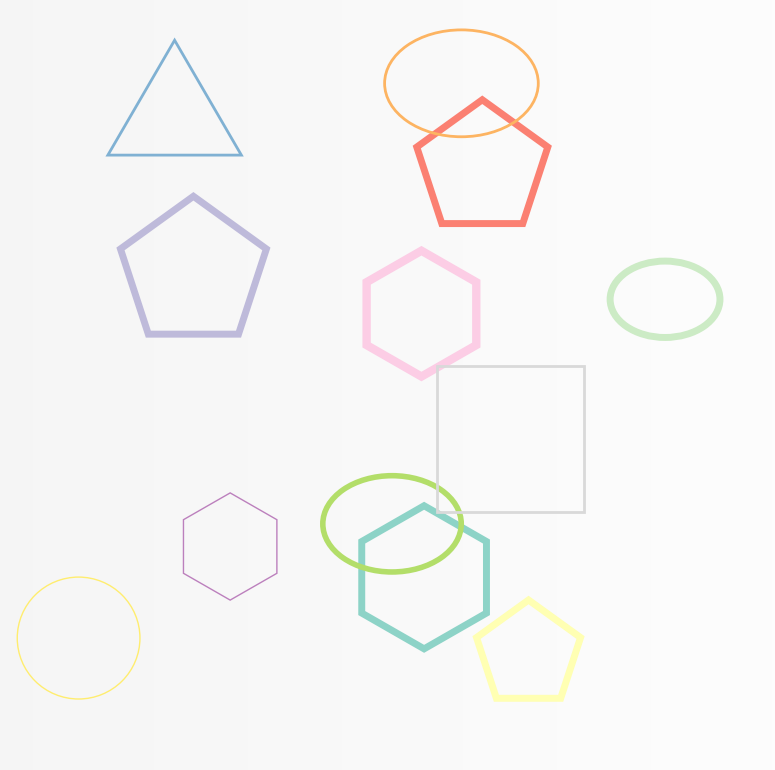[{"shape": "hexagon", "thickness": 2.5, "radius": 0.46, "center": [0.547, 0.25]}, {"shape": "pentagon", "thickness": 2.5, "radius": 0.35, "center": [0.682, 0.15]}, {"shape": "pentagon", "thickness": 2.5, "radius": 0.49, "center": [0.25, 0.646]}, {"shape": "pentagon", "thickness": 2.5, "radius": 0.44, "center": [0.622, 0.782]}, {"shape": "triangle", "thickness": 1, "radius": 0.5, "center": [0.225, 0.848]}, {"shape": "oval", "thickness": 1, "radius": 0.5, "center": [0.595, 0.892]}, {"shape": "oval", "thickness": 2, "radius": 0.45, "center": [0.506, 0.32]}, {"shape": "hexagon", "thickness": 3, "radius": 0.41, "center": [0.544, 0.593]}, {"shape": "square", "thickness": 1, "radius": 0.47, "center": [0.659, 0.43]}, {"shape": "hexagon", "thickness": 0.5, "radius": 0.35, "center": [0.297, 0.29]}, {"shape": "oval", "thickness": 2.5, "radius": 0.35, "center": [0.858, 0.611]}, {"shape": "circle", "thickness": 0.5, "radius": 0.4, "center": [0.101, 0.171]}]